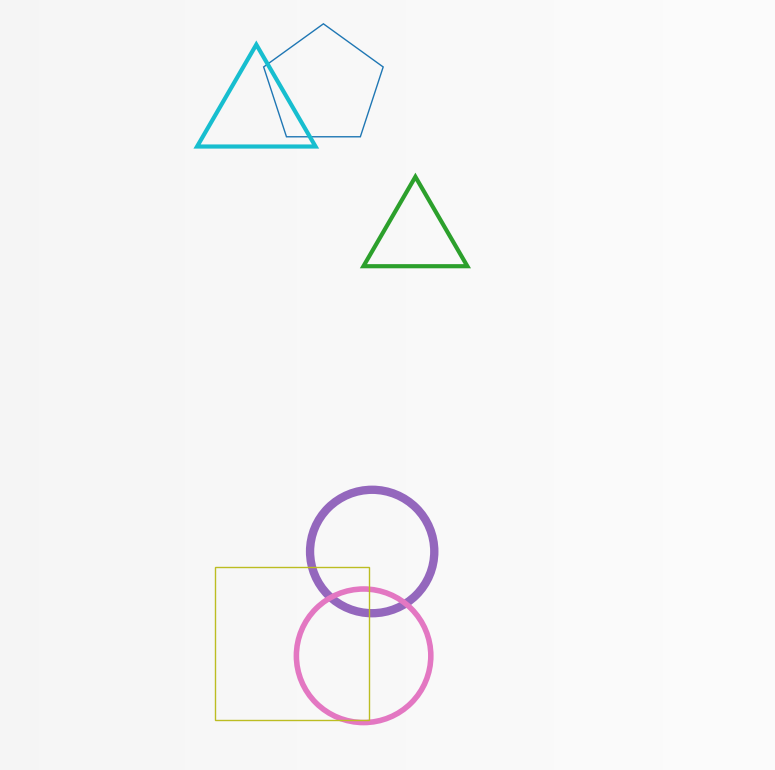[{"shape": "pentagon", "thickness": 0.5, "radius": 0.41, "center": [0.417, 0.888]}, {"shape": "triangle", "thickness": 1.5, "radius": 0.39, "center": [0.536, 0.693]}, {"shape": "circle", "thickness": 3, "radius": 0.4, "center": [0.48, 0.284]}, {"shape": "circle", "thickness": 2, "radius": 0.43, "center": [0.469, 0.148]}, {"shape": "square", "thickness": 0.5, "radius": 0.5, "center": [0.376, 0.164]}, {"shape": "triangle", "thickness": 1.5, "radius": 0.44, "center": [0.331, 0.854]}]